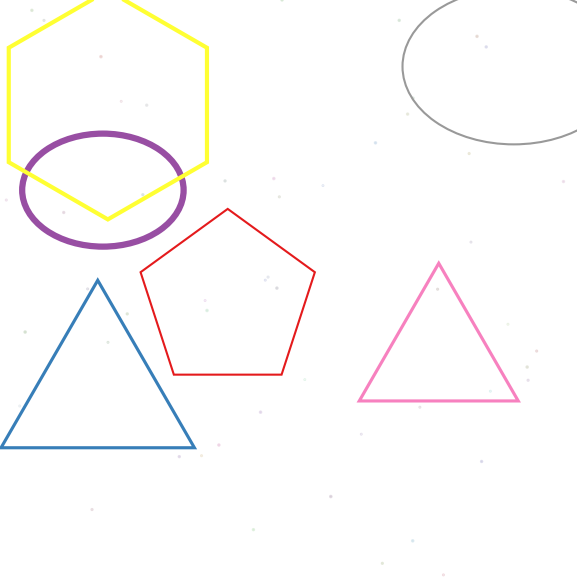[{"shape": "pentagon", "thickness": 1, "radius": 0.79, "center": [0.394, 0.479]}, {"shape": "triangle", "thickness": 1.5, "radius": 0.97, "center": [0.169, 0.32]}, {"shape": "oval", "thickness": 3, "radius": 0.7, "center": [0.178, 0.67]}, {"shape": "hexagon", "thickness": 2, "radius": 0.99, "center": [0.187, 0.817]}, {"shape": "triangle", "thickness": 1.5, "radius": 0.79, "center": [0.76, 0.384]}, {"shape": "oval", "thickness": 1, "radius": 0.96, "center": [0.89, 0.884]}]